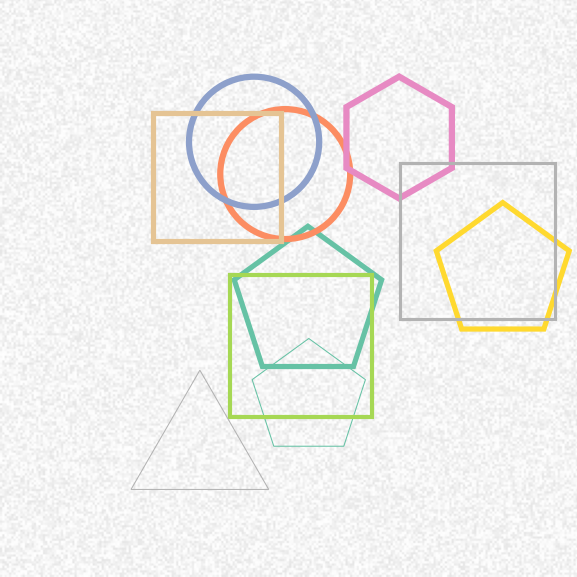[{"shape": "pentagon", "thickness": 2.5, "radius": 0.67, "center": [0.533, 0.473]}, {"shape": "pentagon", "thickness": 0.5, "radius": 0.52, "center": [0.535, 0.31]}, {"shape": "circle", "thickness": 3, "radius": 0.56, "center": [0.494, 0.698]}, {"shape": "circle", "thickness": 3, "radius": 0.56, "center": [0.44, 0.754]}, {"shape": "hexagon", "thickness": 3, "radius": 0.53, "center": [0.691, 0.761]}, {"shape": "square", "thickness": 2, "radius": 0.62, "center": [0.522, 0.4]}, {"shape": "pentagon", "thickness": 2.5, "radius": 0.61, "center": [0.871, 0.527]}, {"shape": "square", "thickness": 2.5, "radius": 0.55, "center": [0.375, 0.692]}, {"shape": "square", "thickness": 1.5, "radius": 0.67, "center": [0.827, 0.581]}, {"shape": "triangle", "thickness": 0.5, "radius": 0.69, "center": [0.346, 0.22]}]